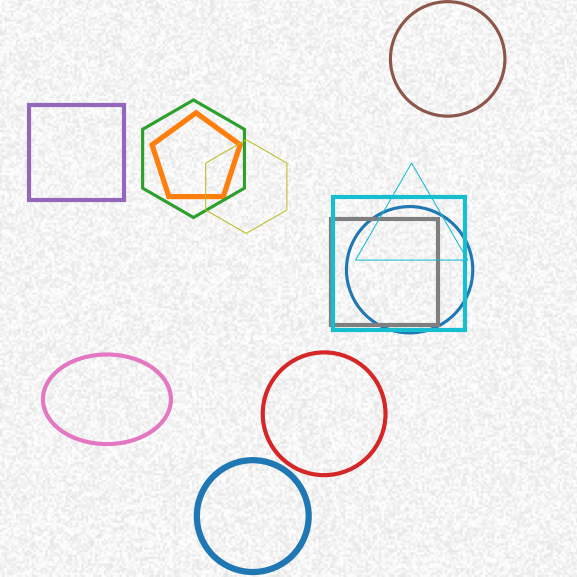[{"shape": "circle", "thickness": 1.5, "radius": 0.55, "center": [0.709, 0.532]}, {"shape": "circle", "thickness": 3, "radius": 0.48, "center": [0.438, 0.105]}, {"shape": "pentagon", "thickness": 2.5, "radius": 0.4, "center": [0.34, 0.724]}, {"shape": "hexagon", "thickness": 1.5, "radius": 0.51, "center": [0.335, 0.724]}, {"shape": "circle", "thickness": 2, "radius": 0.53, "center": [0.561, 0.283]}, {"shape": "square", "thickness": 2, "radius": 0.41, "center": [0.133, 0.735]}, {"shape": "circle", "thickness": 1.5, "radius": 0.5, "center": [0.775, 0.897]}, {"shape": "oval", "thickness": 2, "radius": 0.55, "center": [0.185, 0.308]}, {"shape": "square", "thickness": 2, "radius": 0.46, "center": [0.666, 0.528]}, {"shape": "hexagon", "thickness": 0.5, "radius": 0.41, "center": [0.426, 0.676]}, {"shape": "square", "thickness": 2, "radius": 0.57, "center": [0.691, 0.543]}, {"shape": "triangle", "thickness": 0.5, "radius": 0.56, "center": [0.713, 0.605]}]